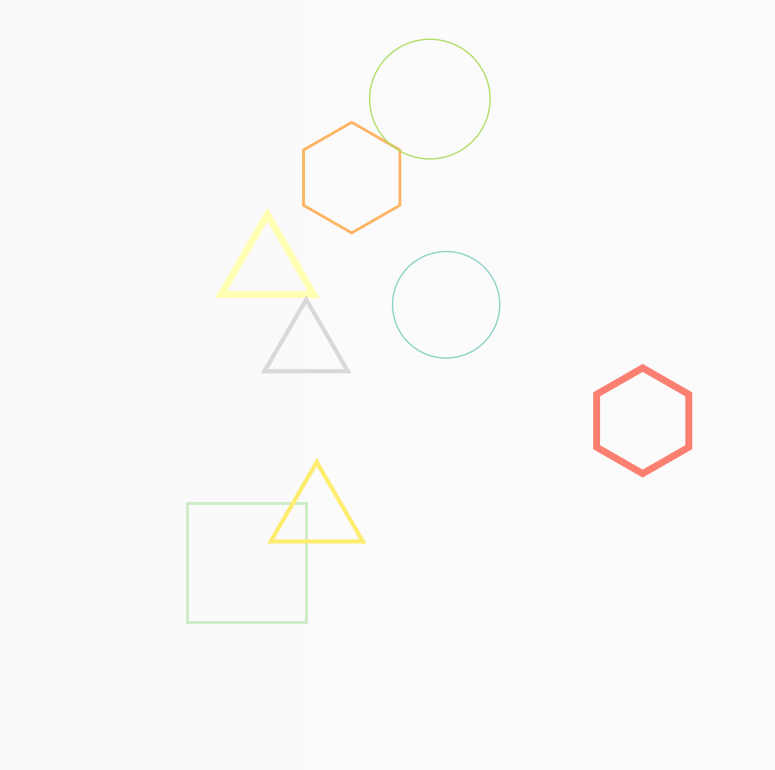[{"shape": "circle", "thickness": 0.5, "radius": 0.35, "center": [0.576, 0.604]}, {"shape": "triangle", "thickness": 2.5, "radius": 0.35, "center": [0.345, 0.652]}, {"shape": "hexagon", "thickness": 2.5, "radius": 0.34, "center": [0.829, 0.454]}, {"shape": "hexagon", "thickness": 1, "radius": 0.36, "center": [0.454, 0.769]}, {"shape": "circle", "thickness": 0.5, "radius": 0.39, "center": [0.555, 0.871]}, {"shape": "triangle", "thickness": 1.5, "radius": 0.31, "center": [0.395, 0.549]}, {"shape": "square", "thickness": 1, "radius": 0.38, "center": [0.318, 0.269]}, {"shape": "triangle", "thickness": 1.5, "radius": 0.34, "center": [0.409, 0.331]}]